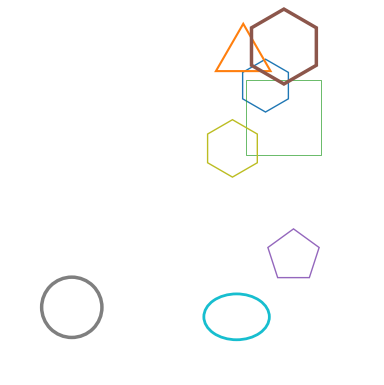[{"shape": "hexagon", "thickness": 1, "radius": 0.34, "center": [0.69, 0.778]}, {"shape": "triangle", "thickness": 1.5, "radius": 0.41, "center": [0.632, 0.856]}, {"shape": "square", "thickness": 0.5, "radius": 0.49, "center": [0.736, 0.695]}, {"shape": "pentagon", "thickness": 1, "radius": 0.35, "center": [0.762, 0.336]}, {"shape": "hexagon", "thickness": 2.5, "radius": 0.49, "center": [0.737, 0.879]}, {"shape": "circle", "thickness": 2.5, "radius": 0.39, "center": [0.186, 0.202]}, {"shape": "hexagon", "thickness": 1, "radius": 0.37, "center": [0.604, 0.615]}, {"shape": "oval", "thickness": 2, "radius": 0.43, "center": [0.615, 0.177]}]